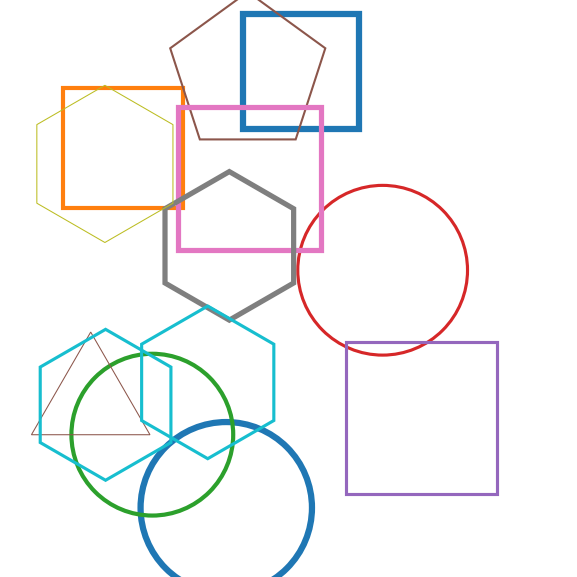[{"shape": "square", "thickness": 3, "radius": 0.5, "center": [0.522, 0.875]}, {"shape": "circle", "thickness": 3, "radius": 0.74, "center": [0.392, 0.12]}, {"shape": "square", "thickness": 2, "radius": 0.52, "center": [0.213, 0.743]}, {"shape": "circle", "thickness": 2, "radius": 0.7, "center": [0.264, 0.246]}, {"shape": "circle", "thickness": 1.5, "radius": 0.73, "center": [0.663, 0.531]}, {"shape": "square", "thickness": 1.5, "radius": 0.66, "center": [0.73, 0.275]}, {"shape": "pentagon", "thickness": 1, "radius": 0.71, "center": [0.429, 0.872]}, {"shape": "triangle", "thickness": 0.5, "radius": 0.59, "center": [0.157, 0.306]}, {"shape": "square", "thickness": 2.5, "radius": 0.62, "center": [0.432, 0.691]}, {"shape": "hexagon", "thickness": 2.5, "radius": 0.64, "center": [0.397, 0.573]}, {"shape": "hexagon", "thickness": 0.5, "radius": 0.68, "center": [0.182, 0.715]}, {"shape": "hexagon", "thickness": 1.5, "radius": 0.65, "center": [0.183, 0.298]}, {"shape": "hexagon", "thickness": 1.5, "radius": 0.66, "center": [0.36, 0.337]}]